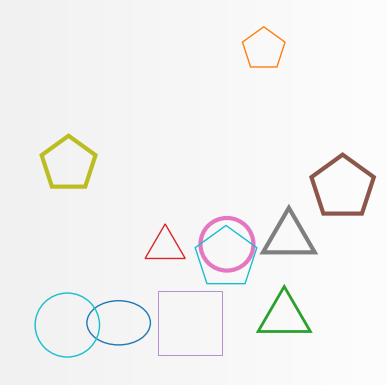[{"shape": "oval", "thickness": 1, "radius": 0.41, "center": [0.306, 0.162]}, {"shape": "pentagon", "thickness": 1, "radius": 0.29, "center": [0.681, 0.873]}, {"shape": "triangle", "thickness": 2, "radius": 0.39, "center": [0.733, 0.178]}, {"shape": "triangle", "thickness": 1, "radius": 0.3, "center": [0.426, 0.359]}, {"shape": "square", "thickness": 0.5, "radius": 0.41, "center": [0.49, 0.161]}, {"shape": "pentagon", "thickness": 3, "radius": 0.42, "center": [0.884, 0.514]}, {"shape": "circle", "thickness": 3, "radius": 0.34, "center": [0.586, 0.365]}, {"shape": "triangle", "thickness": 3, "radius": 0.39, "center": [0.745, 0.383]}, {"shape": "pentagon", "thickness": 3, "radius": 0.37, "center": [0.177, 0.574]}, {"shape": "pentagon", "thickness": 1, "radius": 0.42, "center": [0.583, 0.331]}, {"shape": "circle", "thickness": 1, "radius": 0.42, "center": [0.174, 0.156]}]